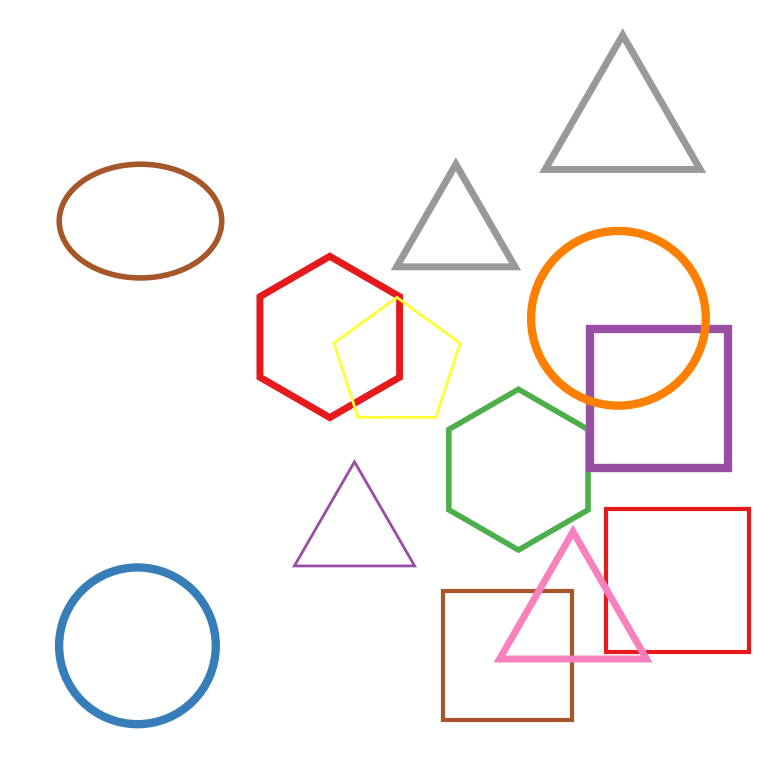[{"shape": "hexagon", "thickness": 2.5, "radius": 0.52, "center": [0.428, 0.562]}, {"shape": "square", "thickness": 1.5, "radius": 0.46, "center": [0.88, 0.246]}, {"shape": "circle", "thickness": 3, "radius": 0.51, "center": [0.178, 0.161]}, {"shape": "hexagon", "thickness": 2, "radius": 0.52, "center": [0.673, 0.39]}, {"shape": "square", "thickness": 3, "radius": 0.45, "center": [0.856, 0.483]}, {"shape": "triangle", "thickness": 1, "radius": 0.45, "center": [0.46, 0.31]}, {"shape": "circle", "thickness": 3, "radius": 0.57, "center": [0.803, 0.587]}, {"shape": "pentagon", "thickness": 1, "radius": 0.43, "center": [0.516, 0.528]}, {"shape": "square", "thickness": 1.5, "radius": 0.42, "center": [0.659, 0.149]}, {"shape": "oval", "thickness": 2, "radius": 0.53, "center": [0.182, 0.713]}, {"shape": "triangle", "thickness": 2.5, "radius": 0.55, "center": [0.744, 0.199]}, {"shape": "triangle", "thickness": 2.5, "radius": 0.58, "center": [0.809, 0.838]}, {"shape": "triangle", "thickness": 2.5, "radius": 0.44, "center": [0.592, 0.698]}]